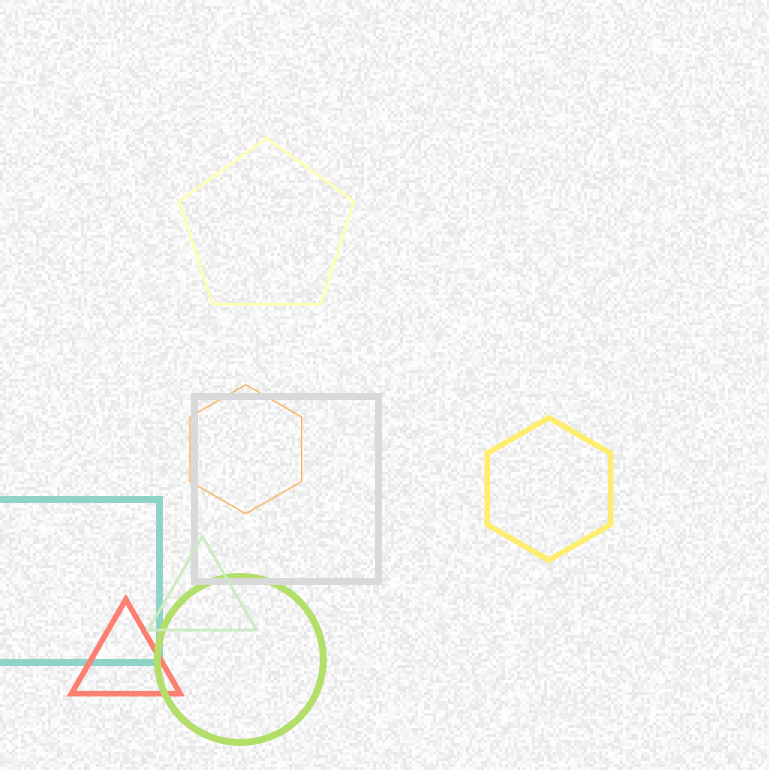[{"shape": "square", "thickness": 2.5, "radius": 0.53, "center": [0.1, 0.246]}, {"shape": "pentagon", "thickness": 1, "radius": 0.6, "center": [0.346, 0.701]}, {"shape": "triangle", "thickness": 2, "radius": 0.41, "center": [0.163, 0.14]}, {"shape": "hexagon", "thickness": 0.5, "radius": 0.42, "center": [0.319, 0.417]}, {"shape": "circle", "thickness": 2.5, "radius": 0.54, "center": [0.312, 0.144]}, {"shape": "square", "thickness": 2.5, "radius": 0.6, "center": [0.371, 0.366]}, {"shape": "triangle", "thickness": 1, "radius": 0.41, "center": [0.263, 0.222]}, {"shape": "hexagon", "thickness": 2, "radius": 0.46, "center": [0.713, 0.365]}]